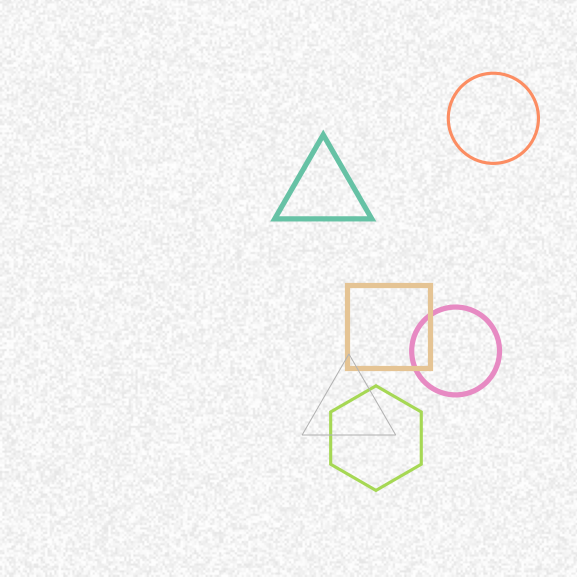[{"shape": "triangle", "thickness": 2.5, "radius": 0.49, "center": [0.56, 0.669]}, {"shape": "circle", "thickness": 1.5, "radius": 0.39, "center": [0.854, 0.794]}, {"shape": "circle", "thickness": 2.5, "radius": 0.38, "center": [0.789, 0.391]}, {"shape": "hexagon", "thickness": 1.5, "radius": 0.45, "center": [0.651, 0.241]}, {"shape": "square", "thickness": 2.5, "radius": 0.36, "center": [0.672, 0.433]}, {"shape": "triangle", "thickness": 0.5, "radius": 0.47, "center": [0.604, 0.293]}]